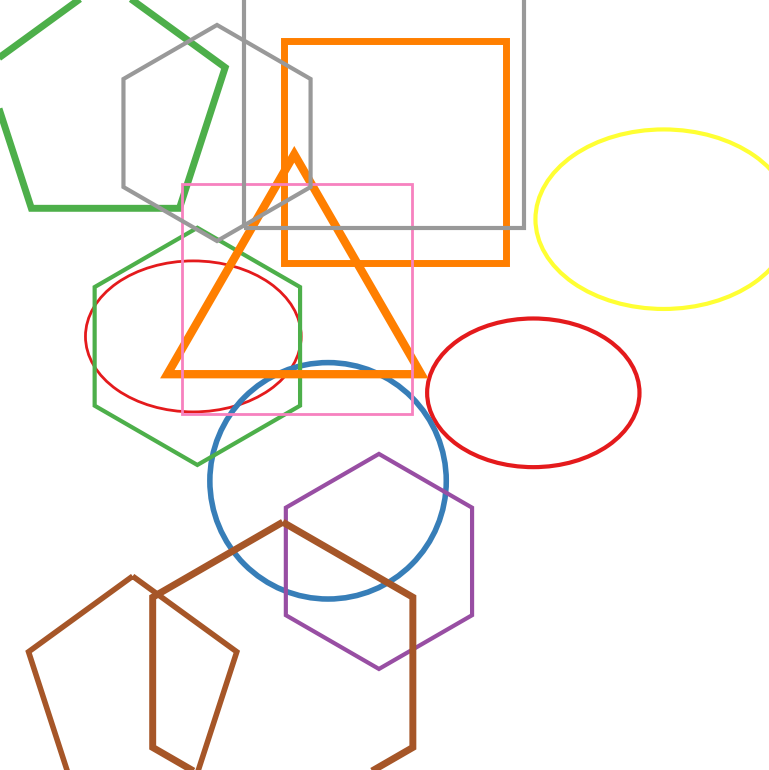[{"shape": "oval", "thickness": 1.5, "radius": 0.69, "center": [0.693, 0.49]}, {"shape": "oval", "thickness": 1, "radius": 0.7, "center": [0.251, 0.563]}, {"shape": "circle", "thickness": 2, "radius": 0.77, "center": [0.426, 0.376]}, {"shape": "hexagon", "thickness": 1.5, "radius": 0.77, "center": [0.256, 0.55]}, {"shape": "pentagon", "thickness": 2.5, "radius": 0.82, "center": [0.137, 0.862]}, {"shape": "hexagon", "thickness": 1.5, "radius": 0.7, "center": [0.492, 0.271]}, {"shape": "square", "thickness": 2.5, "radius": 0.72, "center": [0.513, 0.802]}, {"shape": "triangle", "thickness": 3, "radius": 0.95, "center": [0.382, 0.609]}, {"shape": "oval", "thickness": 1.5, "radius": 0.83, "center": [0.862, 0.715]}, {"shape": "pentagon", "thickness": 2, "radius": 0.71, "center": [0.172, 0.11]}, {"shape": "hexagon", "thickness": 2.5, "radius": 0.98, "center": [0.367, 0.127]}, {"shape": "square", "thickness": 1, "radius": 0.75, "center": [0.386, 0.611]}, {"shape": "hexagon", "thickness": 1.5, "radius": 0.7, "center": [0.282, 0.827]}, {"shape": "square", "thickness": 1.5, "radius": 0.91, "center": [0.499, 0.885]}]